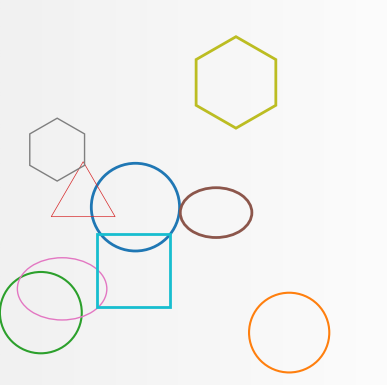[{"shape": "circle", "thickness": 2, "radius": 0.57, "center": [0.349, 0.462]}, {"shape": "circle", "thickness": 1.5, "radius": 0.52, "center": [0.746, 0.136]}, {"shape": "circle", "thickness": 1.5, "radius": 0.53, "center": [0.105, 0.188]}, {"shape": "triangle", "thickness": 0.5, "radius": 0.48, "center": [0.215, 0.485]}, {"shape": "oval", "thickness": 2, "radius": 0.46, "center": [0.558, 0.448]}, {"shape": "oval", "thickness": 1, "radius": 0.58, "center": [0.16, 0.25]}, {"shape": "hexagon", "thickness": 1, "radius": 0.41, "center": [0.148, 0.611]}, {"shape": "hexagon", "thickness": 2, "radius": 0.59, "center": [0.609, 0.786]}, {"shape": "square", "thickness": 2, "radius": 0.48, "center": [0.344, 0.297]}]